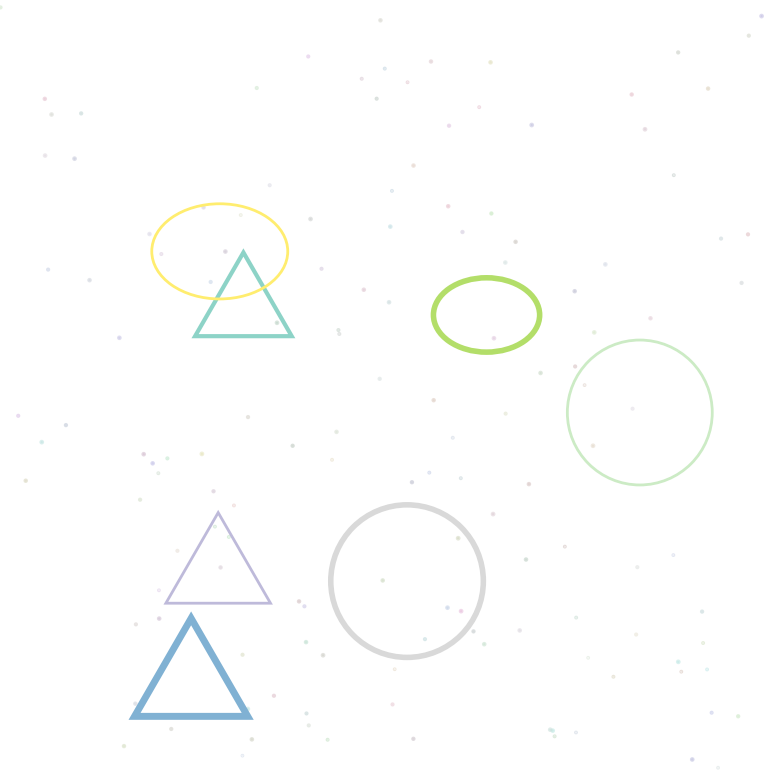[{"shape": "triangle", "thickness": 1.5, "radius": 0.36, "center": [0.316, 0.6]}, {"shape": "triangle", "thickness": 1, "radius": 0.39, "center": [0.283, 0.256]}, {"shape": "triangle", "thickness": 2.5, "radius": 0.42, "center": [0.248, 0.112]}, {"shape": "oval", "thickness": 2, "radius": 0.34, "center": [0.632, 0.591]}, {"shape": "circle", "thickness": 2, "radius": 0.5, "center": [0.529, 0.245]}, {"shape": "circle", "thickness": 1, "radius": 0.47, "center": [0.831, 0.464]}, {"shape": "oval", "thickness": 1, "radius": 0.44, "center": [0.285, 0.674]}]